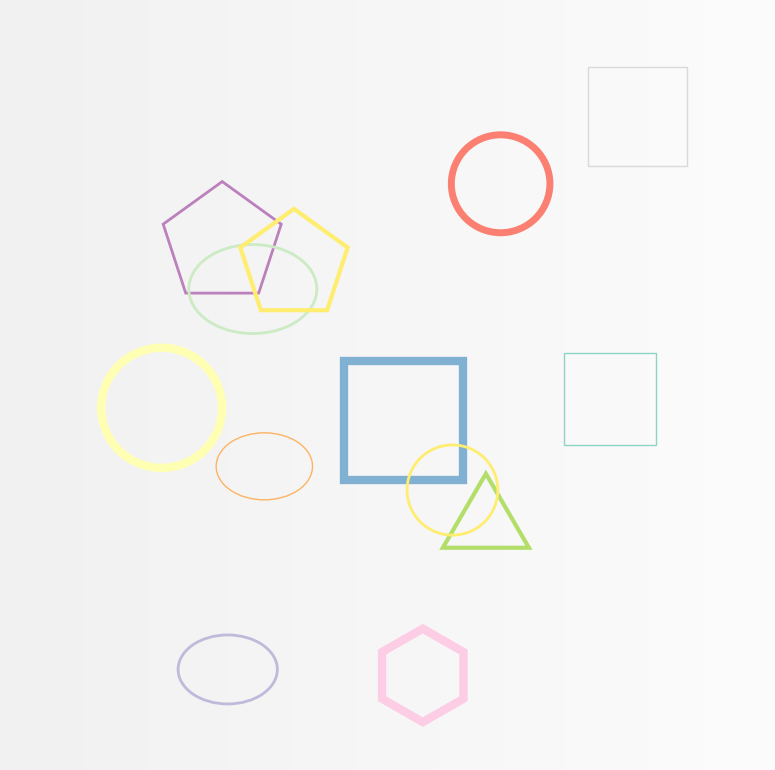[{"shape": "square", "thickness": 0.5, "radius": 0.3, "center": [0.787, 0.482]}, {"shape": "circle", "thickness": 3, "radius": 0.39, "center": [0.209, 0.47]}, {"shape": "oval", "thickness": 1, "radius": 0.32, "center": [0.294, 0.131]}, {"shape": "circle", "thickness": 2.5, "radius": 0.32, "center": [0.646, 0.761]}, {"shape": "square", "thickness": 3, "radius": 0.38, "center": [0.521, 0.454]}, {"shape": "oval", "thickness": 0.5, "radius": 0.31, "center": [0.341, 0.394]}, {"shape": "triangle", "thickness": 1.5, "radius": 0.32, "center": [0.627, 0.321]}, {"shape": "hexagon", "thickness": 3, "radius": 0.3, "center": [0.546, 0.123]}, {"shape": "square", "thickness": 0.5, "radius": 0.32, "center": [0.823, 0.849]}, {"shape": "pentagon", "thickness": 1, "radius": 0.4, "center": [0.287, 0.684]}, {"shape": "oval", "thickness": 1, "radius": 0.41, "center": [0.326, 0.625]}, {"shape": "pentagon", "thickness": 1.5, "radius": 0.36, "center": [0.379, 0.656]}, {"shape": "circle", "thickness": 1, "radius": 0.29, "center": [0.584, 0.364]}]